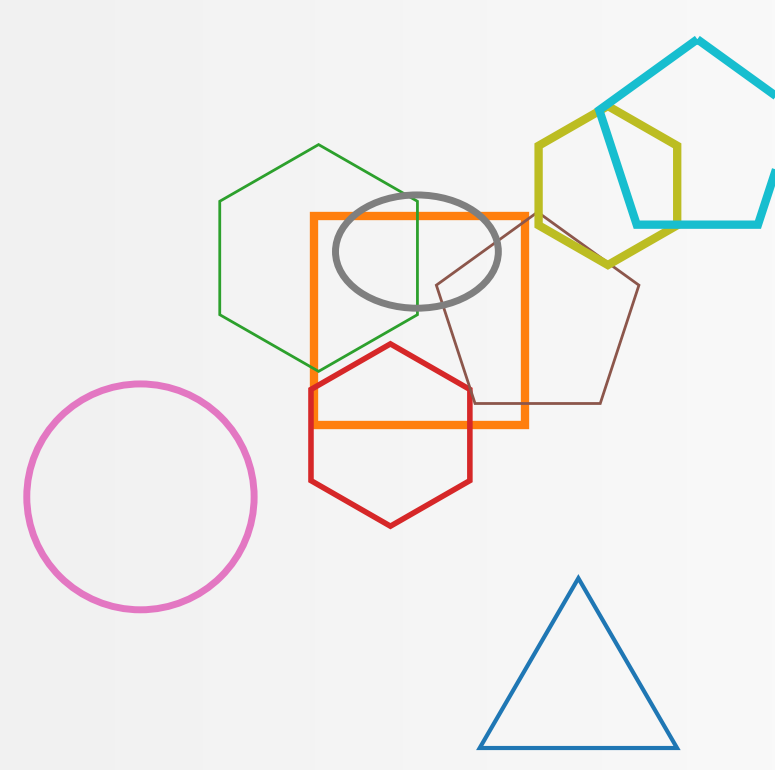[{"shape": "triangle", "thickness": 1.5, "radius": 0.74, "center": [0.746, 0.102]}, {"shape": "square", "thickness": 3, "radius": 0.68, "center": [0.541, 0.583]}, {"shape": "hexagon", "thickness": 1, "radius": 0.74, "center": [0.411, 0.665]}, {"shape": "hexagon", "thickness": 2, "radius": 0.59, "center": [0.504, 0.435]}, {"shape": "pentagon", "thickness": 1, "radius": 0.69, "center": [0.694, 0.587]}, {"shape": "circle", "thickness": 2.5, "radius": 0.73, "center": [0.181, 0.355]}, {"shape": "oval", "thickness": 2.5, "radius": 0.53, "center": [0.538, 0.673]}, {"shape": "hexagon", "thickness": 3, "radius": 0.52, "center": [0.784, 0.759]}, {"shape": "pentagon", "thickness": 3, "radius": 0.67, "center": [0.9, 0.816]}]